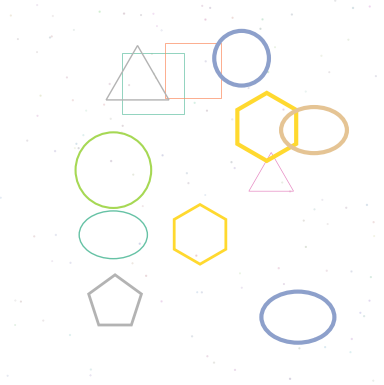[{"shape": "oval", "thickness": 1, "radius": 0.44, "center": [0.294, 0.39]}, {"shape": "square", "thickness": 0.5, "radius": 0.4, "center": [0.397, 0.783]}, {"shape": "square", "thickness": 0.5, "radius": 0.36, "center": [0.502, 0.817]}, {"shape": "oval", "thickness": 3, "radius": 0.47, "center": [0.774, 0.176]}, {"shape": "circle", "thickness": 3, "radius": 0.36, "center": [0.628, 0.849]}, {"shape": "triangle", "thickness": 0.5, "radius": 0.34, "center": [0.704, 0.537]}, {"shape": "circle", "thickness": 1.5, "radius": 0.49, "center": [0.294, 0.558]}, {"shape": "hexagon", "thickness": 3, "radius": 0.44, "center": [0.693, 0.67]}, {"shape": "hexagon", "thickness": 2, "radius": 0.39, "center": [0.52, 0.391]}, {"shape": "oval", "thickness": 3, "radius": 0.43, "center": [0.816, 0.662]}, {"shape": "triangle", "thickness": 1, "radius": 0.47, "center": [0.357, 0.788]}, {"shape": "pentagon", "thickness": 2, "radius": 0.36, "center": [0.299, 0.214]}]